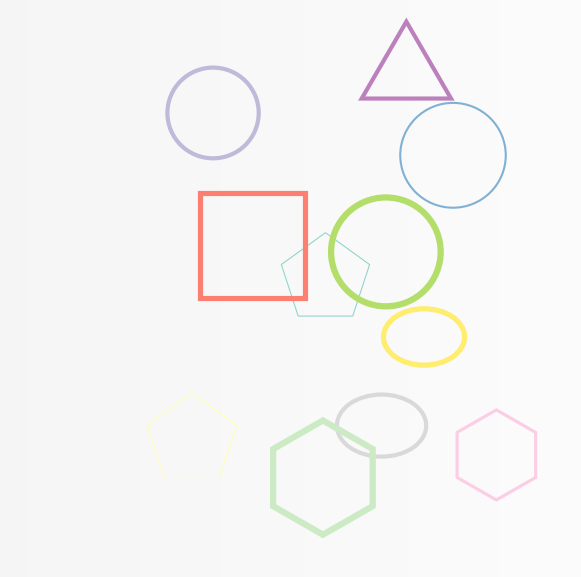[{"shape": "pentagon", "thickness": 0.5, "radius": 0.4, "center": [0.56, 0.516]}, {"shape": "pentagon", "thickness": 0.5, "radius": 0.4, "center": [0.33, 0.238]}, {"shape": "circle", "thickness": 2, "radius": 0.39, "center": [0.367, 0.804]}, {"shape": "square", "thickness": 2.5, "radius": 0.45, "center": [0.434, 0.574]}, {"shape": "circle", "thickness": 1, "radius": 0.45, "center": [0.779, 0.73]}, {"shape": "circle", "thickness": 3, "radius": 0.47, "center": [0.664, 0.563]}, {"shape": "hexagon", "thickness": 1.5, "radius": 0.39, "center": [0.854, 0.211]}, {"shape": "oval", "thickness": 2, "radius": 0.38, "center": [0.656, 0.262]}, {"shape": "triangle", "thickness": 2, "radius": 0.44, "center": [0.699, 0.873]}, {"shape": "hexagon", "thickness": 3, "radius": 0.49, "center": [0.556, 0.172]}, {"shape": "oval", "thickness": 2.5, "radius": 0.35, "center": [0.73, 0.416]}]